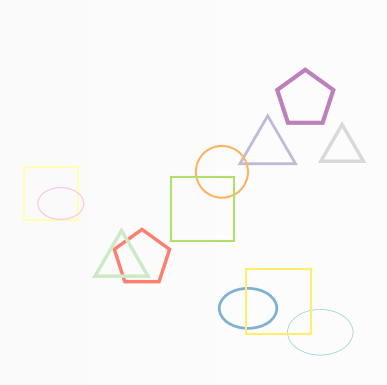[{"shape": "oval", "thickness": 0.5, "radius": 0.42, "center": [0.826, 0.137]}, {"shape": "square", "thickness": 1.5, "radius": 0.35, "center": [0.132, 0.498]}, {"shape": "triangle", "thickness": 2, "radius": 0.41, "center": [0.691, 0.616]}, {"shape": "pentagon", "thickness": 2.5, "radius": 0.38, "center": [0.366, 0.329]}, {"shape": "oval", "thickness": 2, "radius": 0.37, "center": [0.64, 0.199]}, {"shape": "circle", "thickness": 1.5, "radius": 0.34, "center": [0.573, 0.554]}, {"shape": "square", "thickness": 1.5, "radius": 0.41, "center": [0.523, 0.457]}, {"shape": "oval", "thickness": 1, "radius": 0.3, "center": [0.157, 0.471]}, {"shape": "triangle", "thickness": 2.5, "radius": 0.32, "center": [0.883, 0.613]}, {"shape": "pentagon", "thickness": 3, "radius": 0.38, "center": [0.788, 0.743]}, {"shape": "triangle", "thickness": 2.5, "radius": 0.4, "center": [0.314, 0.322]}, {"shape": "square", "thickness": 1.5, "radius": 0.42, "center": [0.718, 0.216]}]